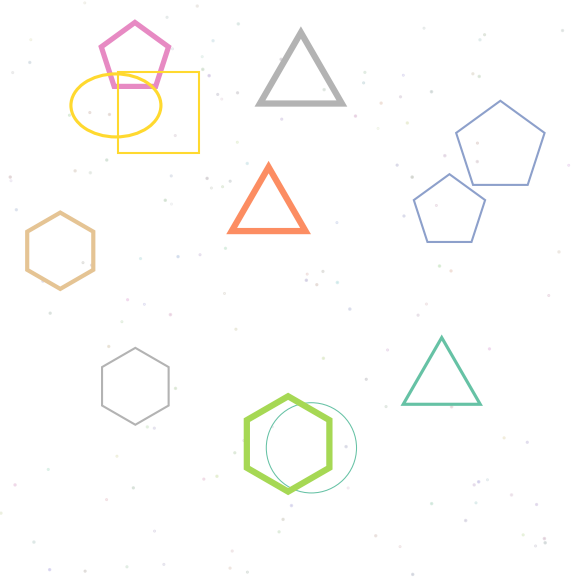[{"shape": "circle", "thickness": 0.5, "radius": 0.39, "center": [0.539, 0.224]}, {"shape": "triangle", "thickness": 1.5, "radius": 0.38, "center": [0.765, 0.338]}, {"shape": "triangle", "thickness": 3, "radius": 0.37, "center": [0.465, 0.636]}, {"shape": "pentagon", "thickness": 1, "radius": 0.4, "center": [0.866, 0.744]}, {"shape": "pentagon", "thickness": 1, "radius": 0.32, "center": [0.778, 0.633]}, {"shape": "pentagon", "thickness": 2.5, "radius": 0.31, "center": [0.234, 0.899]}, {"shape": "hexagon", "thickness": 3, "radius": 0.41, "center": [0.499, 0.23]}, {"shape": "square", "thickness": 1, "radius": 0.35, "center": [0.275, 0.804]}, {"shape": "oval", "thickness": 1.5, "radius": 0.39, "center": [0.201, 0.817]}, {"shape": "hexagon", "thickness": 2, "radius": 0.33, "center": [0.104, 0.565]}, {"shape": "hexagon", "thickness": 1, "radius": 0.33, "center": [0.234, 0.33]}, {"shape": "triangle", "thickness": 3, "radius": 0.41, "center": [0.521, 0.861]}]